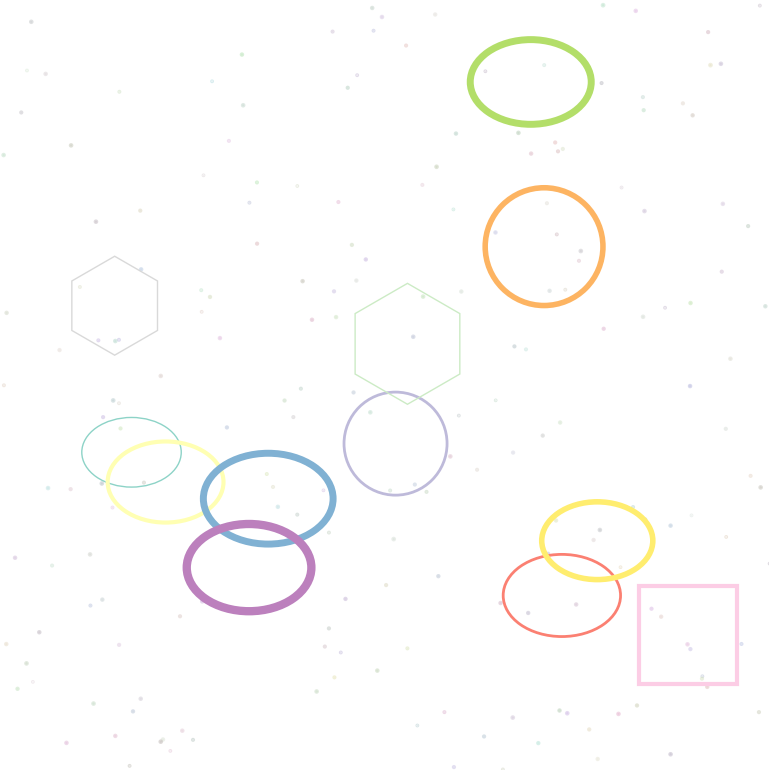[{"shape": "oval", "thickness": 0.5, "radius": 0.32, "center": [0.171, 0.413]}, {"shape": "oval", "thickness": 1.5, "radius": 0.38, "center": [0.215, 0.374]}, {"shape": "circle", "thickness": 1, "radius": 0.33, "center": [0.514, 0.424]}, {"shape": "oval", "thickness": 1, "radius": 0.38, "center": [0.73, 0.227]}, {"shape": "oval", "thickness": 2.5, "radius": 0.42, "center": [0.348, 0.352]}, {"shape": "circle", "thickness": 2, "radius": 0.38, "center": [0.707, 0.68]}, {"shape": "oval", "thickness": 2.5, "radius": 0.39, "center": [0.689, 0.894]}, {"shape": "square", "thickness": 1.5, "radius": 0.32, "center": [0.893, 0.175]}, {"shape": "hexagon", "thickness": 0.5, "radius": 0.32, "center": [0.149, 0.603]}, {"shape": "oval", "thickness": 3, "radius": 0.4, "center": [0.323, 0.263]}, {"shape": "hexagon", "thickness": 0.5, "radius": 0.39, "center": [0.529, 0.553]}, {"shape": "oval", "thickness": 2, "radius": 0.36, "center": [0.776, 0.298]}]